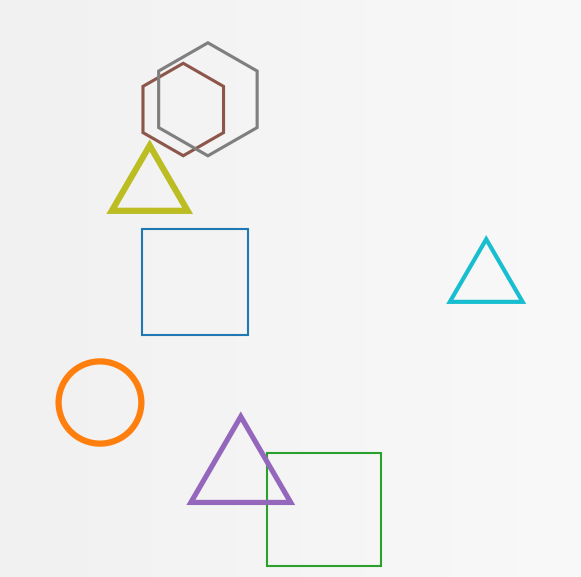[{"shape": "square", "thickness": 1, "radius": 0.45, "center": [0.336, 0.511]}, {"shape": "circle", "thickness": 3, "radius": 0.36, "center": [0.172, 0.302]}, {"shape": "square", "thickness": 1, "radius": 0.49, "center": [0.557, 0.117]}, {"shape": "triangle", "thickness": 2.5, "radius": 0.5, "center": [0.414, 0.179]}, {"shape": "hexagon", "thickness": 1.5, "radius": 0.4, "center": [0.315, 0.81]}, {"shape": "hexagon", "thickness": 1.5, "radius": 0.49, "center": [0.358, 0.827]}, {"shape": "triangle", "thickness": 3, "radius": 0.38, "center": [0.258, 0.672]}, {"shape": "triangle", "thickness": 2, "radius": 0.36, "center": [0.837, 0.513]}]